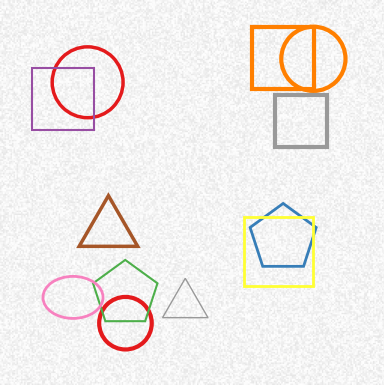[{"shape": "circle", "thickness": 2.5, "radius": 0.46, "center": [0.228, 0.786]}, {"shape": "circle", "thickness": 3, "radius": 0.34, "center": [0.326, 0.161]}, {"shape": "pentagon", "thickness": 2, "radius": 0.45, "center": [0.735, 0.381]}, {"shape": "pentagon", "thickness": 1.5, "radius": 0.44, "center": [0.325, 0.237]}, {"shape": "square", "thickness": 1.5, "radius": 0.4, "center": [0.163, 0.743]}, {"shape": "circle", "thickness": 3, "radius": 0.42, "center": [0.814, 0.847]}, {"shape": "square", "thickness": 3, "radius": 0.4, "center": [0.736, 0.849]}, {"shape": "square", "thickness": 2, "radius": 0.45, "center": [0.722, 0.347]}, {"shape": "triangle", "thickness": 2.5, "radius": 0.44, "center": [0.282, 0.404]}, {"shape": "oval", "thickness": 2, "radius": 0.39, "center": [0.19, 0.228]}, {"shape": "triangle", "thickness": 1, "radius": 0.34, "center": [0.481, 0.209]}, {"shape": "square", "thickness": 3, "radius": 0.34, "center": [0.782, 0.686]}]